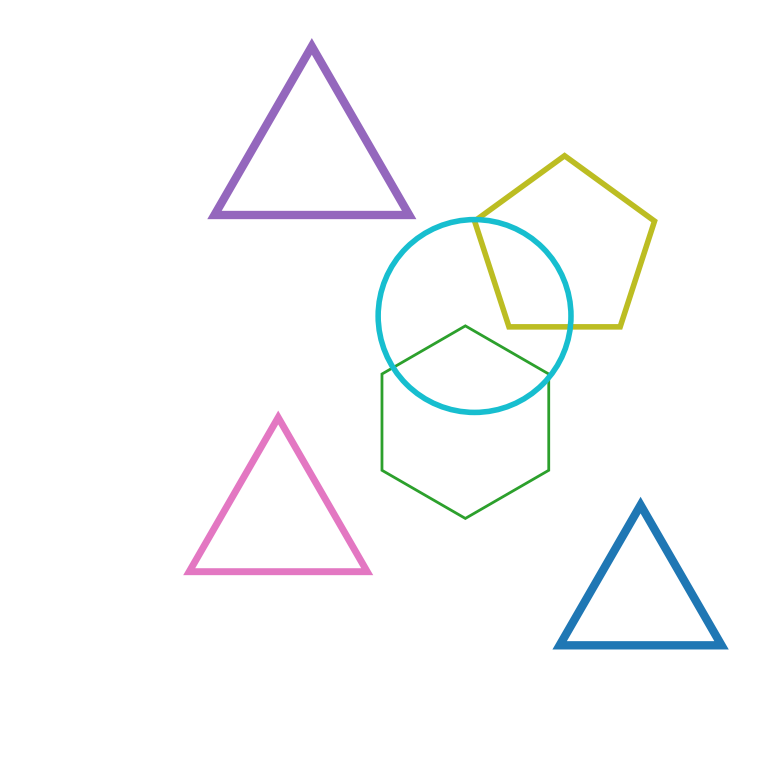[{"shape": "triangle", "thickness": 3, "radius": 0.61, "center": [0.832, 0.223]}, {"shape": "hexagon", "thickness": 1, "radius": 0.63, "center": [0.604, 0.452]}, {"shape": "triangle", "thickness": 3, "radius": 0.73, "center": [0.405, 0.794]}, {"shape": "triangle", "thickness": 2.5, "radius": 0.67, "center": [0.361, 0.324]}, {"shape": "pentagon", "thickness": 2, "radius": 0.61, "center": [0.733, 0.675]}, {"shape": "circle", "thickness": 2, "radius": 0.63, "center": [0.616, 0.59]}]